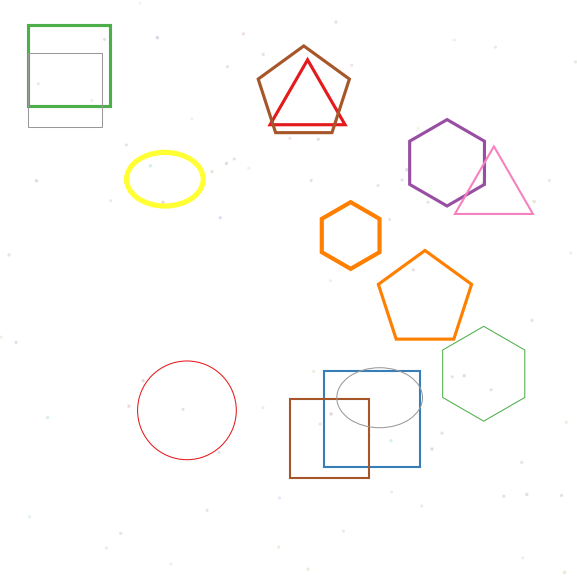[{"shape": "triangle", "thickness": 1.5, "radius": 0.37, "center": [0.533, 0.821]}, {"shape": "circle", "thickness": 0.5, "radius": 0.43, "center": [0.324, 0.289]}, {"shape": "square", "thickness": 1, "radius": 0.42, "center": [0.644, 0.274]}, {"shape": "square", "thickness": 1.5, "radius": 0.35, "center": [0.119, 0.886]}, {"shape": "hexagon", "thickness": 0.5, "radius": 0.41, "center": [0.838, 0.352]}, {"shape": "hexagon", "thickness": 1.5, "radius": 0.37, "center": [0.774, 0.717]}, {"shape": "hexagon", "thickness": 2, "radius": 0.29, "center": [0.607, 0.591]}, {"shape": "pentagon", "thickness": 1.5, "radius": 0.42, "center": [0.736, 0.481]}, {"shape": "oval", "thickness": 2.5, "radius": 0.33, "center": [0.286, 0.689]}, {"shape": "pentagon", "thickness": 1.5, "radius": 0.42, "center": [0.526, 0.837]}, {"shape": "square", "thickness": 1, "radius": 0.34, "center": [0.571, 0.24]}, {"shape": "triangle", "thickness": 1, "radius": 0.39, "center": [0.855, 0.668]}, {"shape": "square", "thickness": 0.5, "radius": 0.32, "center": [0.113, 0.844]}, {"shape": "oval", "thickness": 0.5, "radius": 0.37, "center": [0.657, 0.31]}]